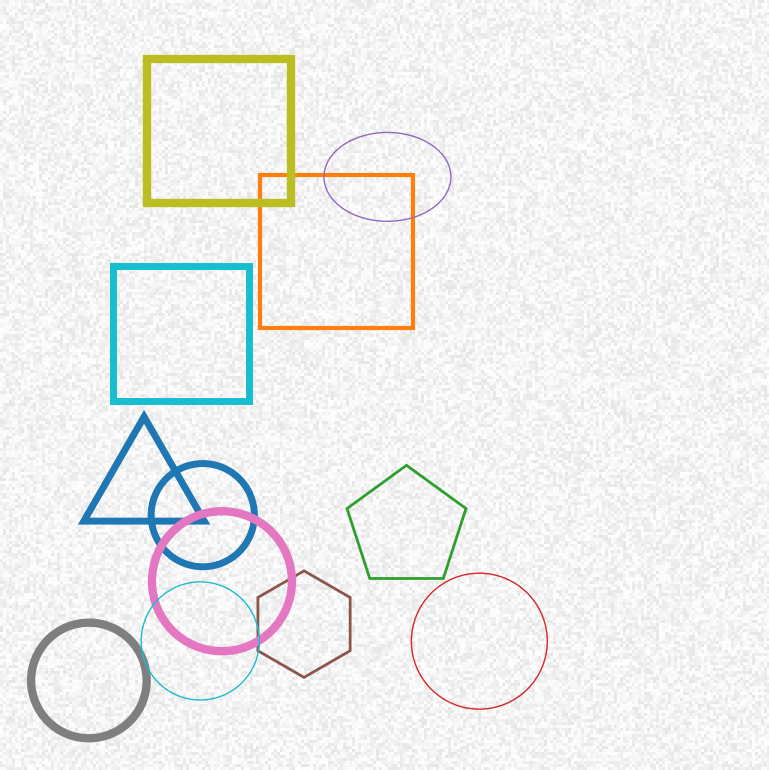[{"shape": "circle", "thickness": 2.5, "radius": 0.34, "center": [0.263, 0.331]}, {"shape": "triangle", "thickness": 2.5, "radius": 0.45, "center": [0.187, 0.368]}, {"shape": "square", "thickness": 1.5, "radius": 0.5, "center": [0.437, 0.673]}, {"shape": "pentagon", "thickness": 1, "radius": 0.41, "center": [0.528, 0.314]}, {"shape": "circle", "thickness": 0.5, "radius": 0.44, "center": [0.623, 0.167]}, {"shape": "oval", "thickness": 0.5, "radius": 0.41, "center": [0.503, 0.77]}, {"shape": "hexagon", "thickness": 1, "radius": 0.35, "center": [0.395, 0.189]}, {"shape": "circle", "thickness": 3, "radius": 0.45, "center": [0.288, 0.245]}, {"shape": "circle", "thickness": 3, "radius": 0.38, "center": [0.115, 0.116]}, {"shape": "square", "thickness": 3, "radius": 0.47, "center": [0.284, 0.83]}, {"shape": "circle", "thickness": 0.5, "radius": 0.38, "center": [0.26, 0.168]}, {"shape": "square", "thickness": 2.5, "radius": 0.44, "center": [0.235, 0.567]}]